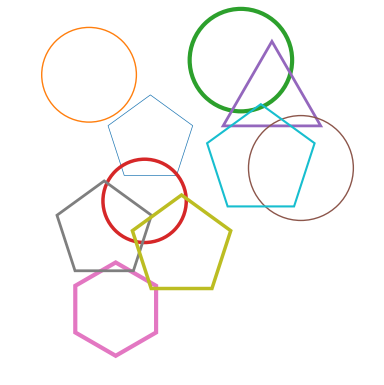[{"shape": "pentagon", "thickness": 0.5, "radius": 0.58, "center": [0.391, 0.638]}, {"shape": "circle", "thickness": 1, "radius": 0.61, "center": [0.231, 0.806]}, {"shape": "circle", "thickness": 3, "radius": 0.67, "center": [0.626, 0.844]}, {"shape": "circle", "thickness": 2.5, "radius": 0.54, "center": [0.376, 0.478]}, {"shape": "triangle", "thickness": 2, "radius": 0.73, "center": [0.706, 0.746]}, {"shape": "circle", "thickness": 1, "radius": 0.68, "center": [0.782, 0.564]}, {"shape": "hexagon", "thickness": 3, "radius": 0.61, "center": [0.3, 0.197]}, {"shape": "pentagon", "thickness": 2, "radius": 0.64, "center": [0.271, 0.401]}, {"shape": "pentagon", "thickness": 2.5, "radius": 0.67, "center": [0.472, 0.359]}, {"shape": "pentagon", "thickness": 1.5, "radius": 0.73, "center": [0.678, 0.583]}]